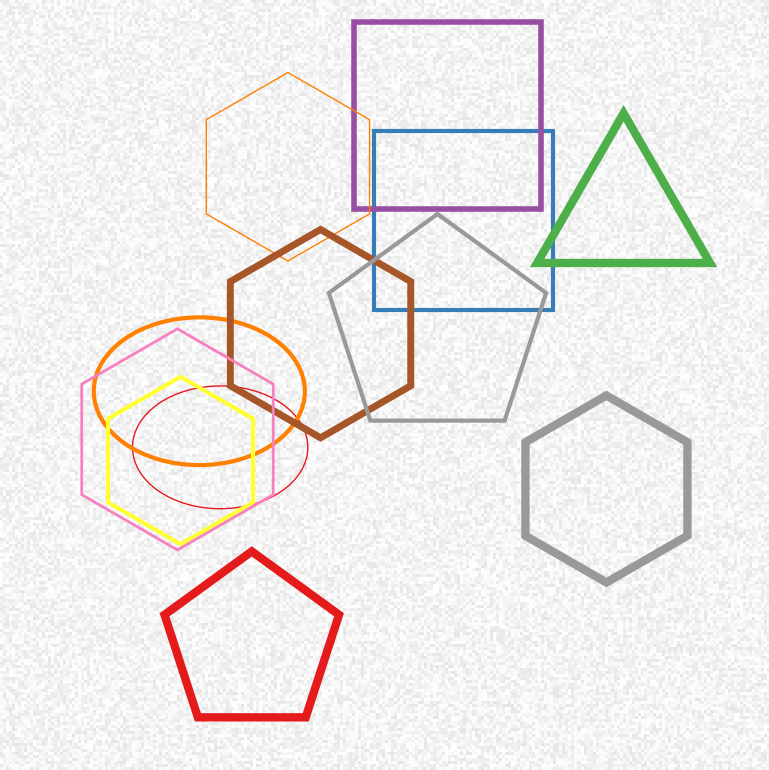[{"shape": "oval", "thickness": 0.5, "radius": 0.57, "center": [0.286, 0.419]}, {"shape": "pentagon", "thickness": 3, "radius": 0.6, "center": [0.327, 0.165]}, {"shape": "square", "thickness": 1.5, "radius": 0.58, "center": [0.602, 0.714]}, {"shape": "triangle", "thickness": 3, "radius": 0.65, "center": [0.81, 0.723]}, {"shape": "square", "thickness": 2, "radius": 0.61, "center": [0.581, 0.85]}, {"shape": "hexagon", "thickness": 0.5, "radius": 0.61, "center": [0.374, 0.783]}, {"shape": "oval", "thickness": 1.5, "radius": 0.69, "center": [0.259, 0.492]}, {"shape": "hexagon", "thickness": 1.5, "radius": 0.54, "center": [0.234, 0.402]}, {"shape": "hexagon", "thickness": 2.5, "radius": 0.68, "center": [0.416, 0.567]}, {"shape": "hexagon", "thickness": 1, "radius": 0.72, "center": [0.23, 0.429]}, {"shape": "hexagon", "thickness": 3, "radius": 0.61, "center": [0.788, 0.365]}, {"shape": "pentagon", "thickness": 1.5, "radius": 0.74, "center": [0.568, 0.574]}]